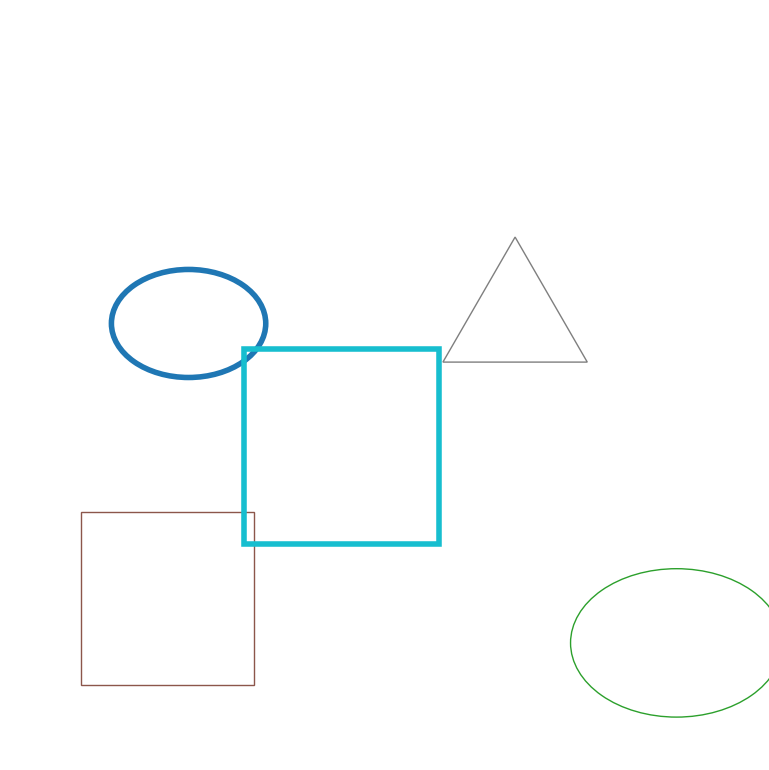[{"shape": "oval", "thickness": 2, "radius": 0.5, "center": [0.245, 0.58]}, {"shape": "oval", "thickness": 0.5, "radius": 0.69, "center": [0.879, 0.165]}, {"shape": "square", "thickness": 0.5, "radius": 0.56, "center": [0.218, 0.222]}, {"shape": "triangle", "thickness": 0.5, "radius": 0.54, "center": [0.669, 0.584]}, {"shape": "square", "thickness": 2, "radius": 0.63, "center": [0.444, 0.42]}]